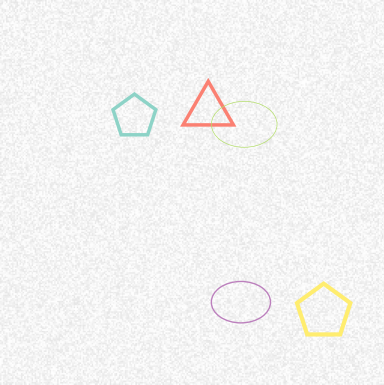[{"shape": "pentagon", "thickness": 2.5, "radius": 0.29, "center": [0.349, 0.697]}, {"shape": "triangle", "thickness": 2.5, "radius": 0.38, "center": [0.541, 0.713]}, {"shape": "oval", "thickness": 0.5, "radius": 0.43, "center": [0.634, 0.677]}, {"shape": "oval", "thickness": 1, "radius": 0.38, "center": [0.626, 0.215]}, {"shape": "pentagon", "thickness": 3, "radius": 0.36, "center": [0.841, 0.19]}]